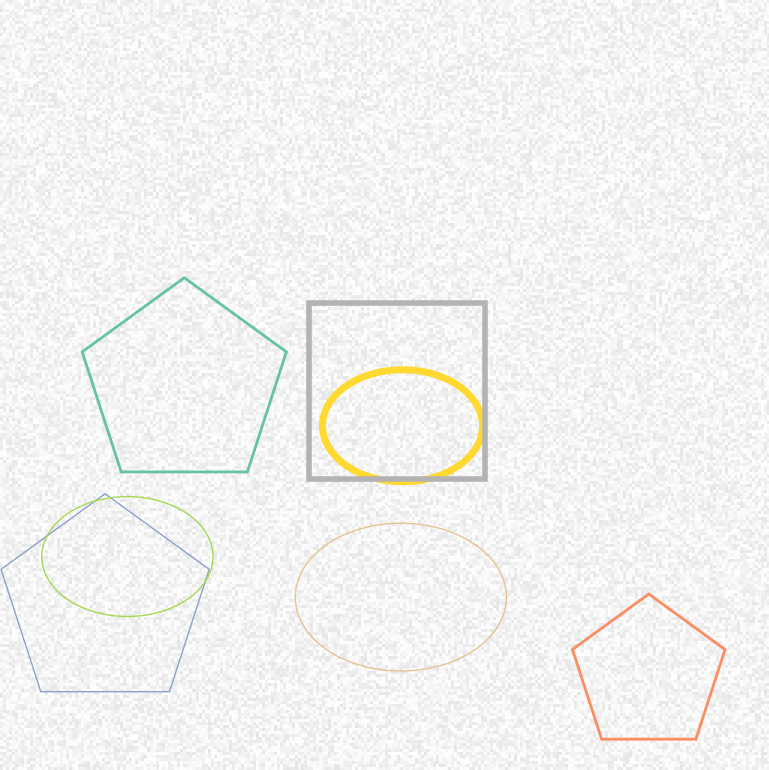[{"shape": "pentagon", "thickness": 1, "radius": 0.7, "center": [0.239, 0.5]}, {"shape": "pentagon", "thickness": 1, "radius": 0.52, "center": [0.843, 0.124]}, {"shape": "pentagon", "thickness": 0.5, "radius": 0.71, "center": [0.137, 0.217]}, {"shape": "oval", "thickness": 0.5, "radius": 0.56, "center": [0.165, 0.277]}, {"shape": "oval", "thickness": 2.5, "radius": 0.52, "center": [0.523, 0.447]}, {"shape": "oval", "thickness": 0.5, "radius": 0.69, "center": [0.521, 0.225]}, {"shape": "square", "thickness": 2, "radius": 0.57, "center": [0.516, 0.492]}]